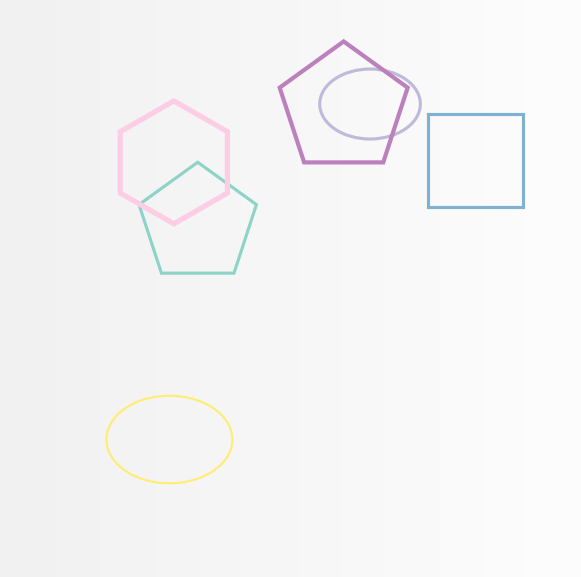[{"shape": "pentagon", "thickness": 1.5, "radius": 0.53, "center": [0.34, 0.612]}, {"shape": "oval", "thickness": 1.5, "radius": 0.43, "center": [0.637, 0.819]}, {"shape": "square", "thickness": 1.5, "radius": 0.41, "center": [0.818, 0.722]}, {"shape": "hexagon", "thickness": 2.5, "radius": 0.53, "center": [0.299, 0.718]}, {"shape": "pentagon", "thickness": 2, "radius": 0.58, "center": [0.591, 0.812]}, {"shape": "oval", "thickness": 1, "radius": 0.54, "center": [0.291, 0.238]}]